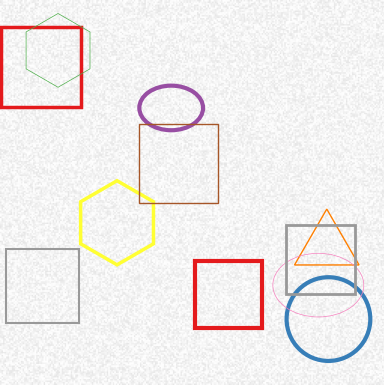[{"shape": "square", "thickness": 2.5, "radius": 0.52, "center": [0.106, 0.825]}, {"shape": "square", "thickness": 3, "radius": 0.43, "center": [0.592, 0.236]}, {"shape": "circle", "thickness": 3, "radius": 0.54, "center": [0.853, 0.171]}, {"shape": "hexagon", "thickness": 0.5, "radius": 0.48, "center": [0.151, 0.869]}, {"shape": "oval", "thickness": 3, "radius": 0.41, "center": [0.445, 0.72]}, {"shape": "triangle", "thickness": 1, "radius": 0.48, "center": [0.849, 0.36]}, {"shape": "hexagon", "thickness": 2.5, "radius": 0.55, "center": [0.304, 0.421]}, {"shape": "square", "thickness": 1, "radius": 0.51, "center": [0.465, 0.575]}, {"shape": "oval", "thickness": 0.5, "radius": 0.59, "center": [0.827, 0.259]}, {"shape": "square", "thickness": 2, "radius": 0.45, "center": [0.833, 0.326]}, {"shape": "square", "thickness": 1.5, "radius": 0.48, "center": [0.111, 0.258]}]